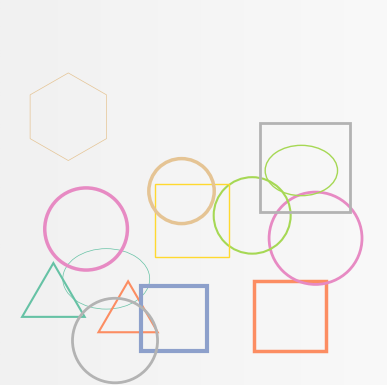[{"shape": "oval", "thickness": 0.5, "radius": 0.56, "center": [0.274, 0.276]}, {"shape": "triangle", "thickness": 1.5, "radius": 0.47, "center": [0.138, 0.224]}, {"shape": "square", "thickness": 2.5, "radius": 0.46, "center": [0.748, 0.179]}, {"shape": "triangle", "thickness": 1.5, "radius": 0.44, "center": [0.331, 0.181]}, {"shape": "square", "thickness": 3, "radius": 0.42, "center": [0.449, 0.174]}, {"shape": "circle", "thickness": 2.5, "radius": 0.53, "center": [0.222, 0.405]}, {"shape": "circle", "thickness": 2, "radius": 0.6, "center": [0.814, 0.381]}, {"shape": "circle", "thickness": 1.5, "radius": 0.5, "center": [0.651, 0.44]}, {"shape": "oval", "thickness": 1, "radius": 0.47, "center": [0.778, 0.557]}, {"shape": "square", "thickness": 1, "radius": 0.48, "center": [0.495, 0.427]}, {"shape": "circle", "thickness": 2.5, "radius": 0.42, "center": [0.468, 0.504]}, {"shape": "hexagon", "thickness": 0.5, "radius": 0.57, "center": [0.176, 0.697]}, {"shape": "square", "thickness": 2, "radius": 0.58, "center": [0.787, 0.565]}, {"shape": "circle", "thickness": 2, "radius": 0.55, "center": [0.297, 0.116]}]